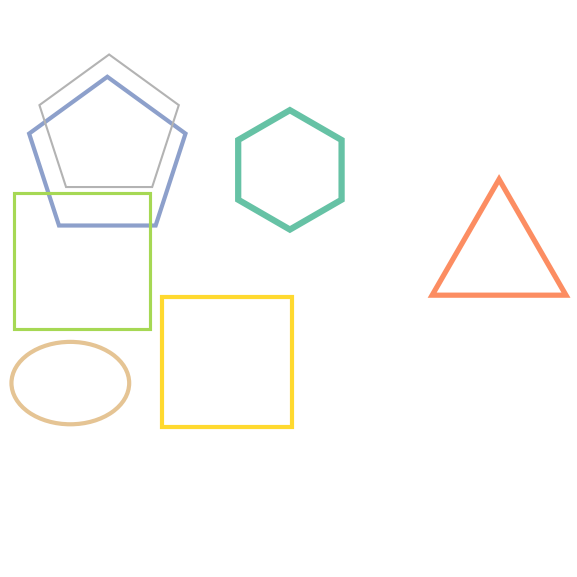[{"shape": "hexagon", "thickness": 3, "radius": 0.52, "center": [0.502, 0.705]}, {"shape": "triangle", "thickness": 2.5, "radius": 0.67, "center": [0.864, 0.555]}, {"shape": "pentagon", "thickness": 2, "radius": 0.71, "center": [0.186, 0.724]}, {"shape": "square", "thickness": 1.5, "radius": 0.59, "center": [0.142, 0.548]}, {"shape": "square", "thickness": 2, "radius": 0.56, "center": [0.393, 0.372]}, {"shape": "oval", "thickness": 2, "radius": 0.51, "center": [0.122, 0.336]}, {"shape": "pentagon", "thickness": 1, "radius": 0.63, "center": [0.189, 0.778]}]